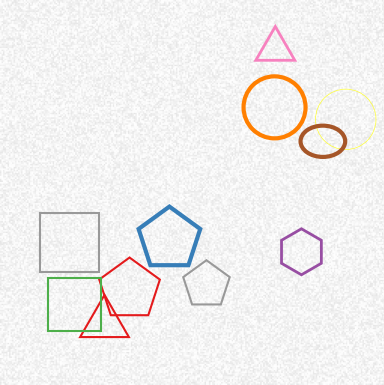[{"shape": "pentagon", "thickness": 1.5, "radius": 0.41, "center": [0.336, 0.248]}, {"shape": "triangle", "thickness": 1.5, "radius": 0.37, "center": [0.271, 0.161]}, {"shape": "pentagon", "thickness": 3, "radius": 0.42, "center": [0.44, 0.379]}, {"shape": "square", "thickness": 1.5, "radius": 0.34, "center": [0.193, 0.209]}, {"shape": "hexagon", "thickness": 2, "radius": 0.3, "center": [0.783, 0.346]}, {"shape": "circle", "thickness": 3, "radius": 0.4, "center": [0.713, 0.721]}, {"shape": "circle", "thickness": 0.5, "radius": 0.39, "center": [0.898, 0.69]}, {"shape": "oval", "thickness": 3, "radius": 0.29, "center": [0.839, 0.633]}, {"shape": "triangle", "thickness": 2, "radius": 0.29, "center": [0.715, 0.873]}, {"shape": "square", "thickness": 1.5, "radius": 0.38, "center": [0.18, 0.369]}, {"shape": "pentagon", "thickness": 1.5, "radius": 0.32, "center": [0.536, 0.261]}]